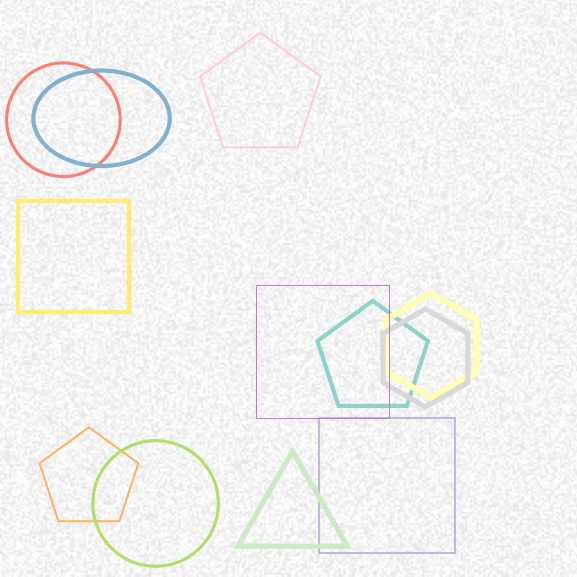[{"shape": "pentagon", "thickness": 2, "radius": 0.5, "center": [0.645, 0.378]}, {"shape": "hexagon", "thickness": 3, "radius": 0.45, "center": [0.747, 0.401]}, {"shape": "square", "thickness": 1, "radius": 0.59, "center": [0.67, 0.158]}, {"shape": "circle", "thickness": 1.5, "radius": 0.49, "center": [0.11, 0.792]}, {"shape": "oval", "thickness": 2, "radius": 0.59, "center": [0.176, 0.794]}, {"shape": "pentagon", "thickness": 1, "radius": 0.45, "center": [0.154, 0.169]}, {"shape": "circle", "thickness": 1.5, "radius": 0.54, "center": [0.269, 0.127]}, {"shape": "pentagon", "thickness": 1, "radius": 0.55, "center": [0.451, 0.833]}, {"shape": "hexagon", "thickness": 2.5, "radius": 0.42, "center": [0.737, 0.379]}, {"shape": "square", "thickness": 0.5, "radius": 0.58, "center": [0.558, 0.391]}, {"shape": "triangle", "thickness": 2.5, "radius": 0.55, "center": [0.507, 0.108]}, {"shape": "square", "thickness": 2, "radius": 0.48, "center": [0.127, 0.555]}]